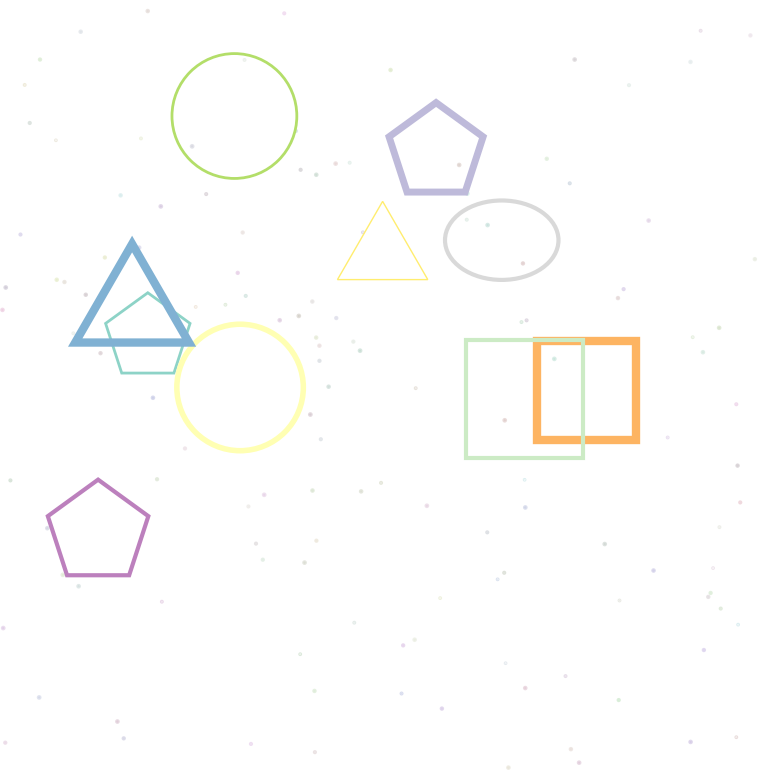[{"shape": "pentagon", "thickness": 1, "radius": 0.29, "center": [0.192, 0.562]}, {"shape": "circle", "thickness": 2, "radius": 0.41, "center": [0.312, 0.497]}, {"shape": "pentagon", "thickness": 2.5, "radius": 0.32, "center": [0.566, 0.803]}, {"shape": "triangle", "thickness": 3, "radius": 0.43, "center": [0.172, 0.598]}, {"shape": "square", "thickness": 3, "radius": 0.32, "center": [0.762, 0.492]}, {"shape": "circle", "thickness": 1, "radius": 0.41, "center": [0.304, 0.849]}, {"shape": "oval", "thickness": 1.5, "radius": 0.37, "center": [0.652, 0.688]}, {"shape": "pentagon", "thickness": 1.5, "radius": 0.34, "center": [0.127, 0.308]}, {"shape": "square", "thickness": 1.5, "radius": 0.38, "center": [0.681, 0.482]}, {"shape": "triangle", "thickness": 0.5, "radius": 0.34, "center": [0.497, 0.671]}]